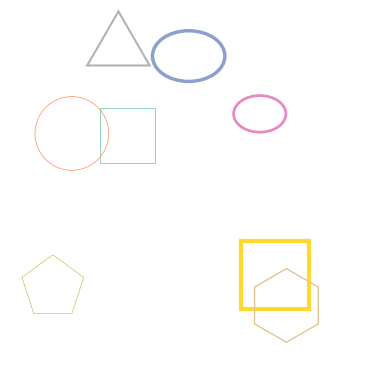[{"shape": "square", "thickness": 0.5, "radius": 0.36, "center": [0.332, 0.649]}, {"shape": "circle", "thickness": 0.5, "radius": 0.48, "center": [0.187, 0.653]}, {"shape": "oval", "thickness": 2.5, "radius": 0.47, "center": [0.49, 0.854]}, {"shape": "oval", "thickness": 2, "radius": 0.34, "center": [0.675, 0.704]}, {"shape": "pentagon", "thickness": 0.5, "radius": 0.42, "center": [0.137, 0.254]}, {"shape": "square", "thickness": 3, "radius": 0.44, "center": [0.715, 0.285]}, {"shape": "hexagon", "thickness": 1, "radius": 0.48, "center": [0.744, 0.207]}, {"shape": "triangle", "thickness": 1.5, "radius": 0.47, "center": [0.308, 0.877]}]